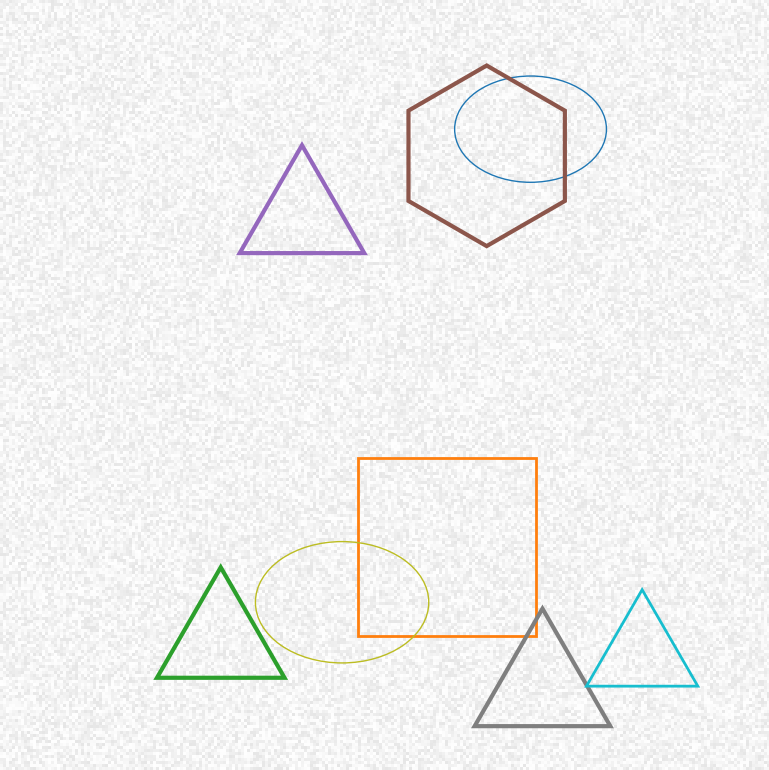[{"shape": "oval", "thickness": 0.5, "radius": 0.49, "center": [0.689, 0.832]}, {"shape": "square", "thickness": 1, "radius": 0.58, "center": [0.581, 0.29]}, {"shape": "triangle", "thickness": 1.5, "radius": 0.48, "center": [0.287, 0.168]}, {"shape": "triangle", "thickness": 1.5, "radius": 0.47, "center": [0.392, 0.718]}, {"shape": "hexagon", "thickness": 1.5, "radius": 0.59, "center": [0.632, 0.798]}, {"shape": "triangle", "thickness": 1.5, "radius": 0.51, "center": [0.705, 0.108]}, {"shape": "oval", "thickness": 0.5, "radius": 0.56, "center": [0.444, 0.218]}, {"shape": "triangle", "thickness": 1, "radius": 0.42, "center": [0.834, 0.151]}]